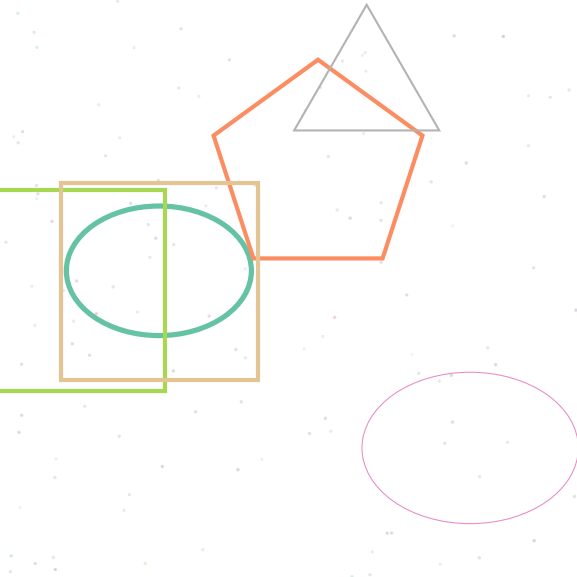[{"shape": "oval", "thickness": 2.5, "radius": 0.8, "center": [0.275, 0.53]}, {"shape": "pentagon", "thickness": 2, "radius": 0.95, "center": [0.551, 0.706]}, {"shape": "oval", "thickness": 0.5, "radius": 0.94, "center": [0.814, 0.223]}, {"shape": "square", "thickness": 2, "radius": 0.87, "center": [0.112, 0.496]}, {"shape": "square", "thickness": 2, "radius": 0.85, "center": [0.276, 0.512]}, {"shape": "triangle", "thickness": 1, "radius": 0.73, "center": [0.635, 0.846]}]